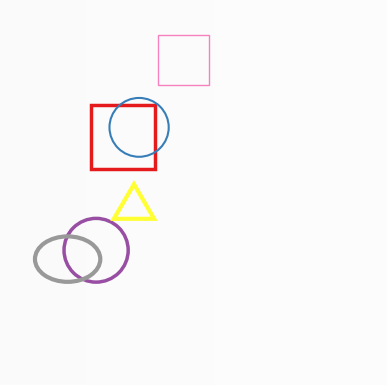[{"shape": "square", "thickness": 2.5, "radius": 0.41, "center": [0.318, 0.644]}, {"shape": "circle", "thickness": 1.5, "radius": 0.38, "center": [0.359, 0.669]}, {"shape": "circle", "thickness": 2.5, "radius": 0.41, "center": [0.248, 0.35]}, {"shape": "triangle", "thickness": 3, "radius": 0.3, "center": [0.346, 0.462]}, {"shape": "square", "thickness": 1, "radius": 0.33, "center": [0.474, 0.844]}, {"shape": "oval", "thickness": 3, "radius": 0.42, "center": [0.175, 0.327]}]